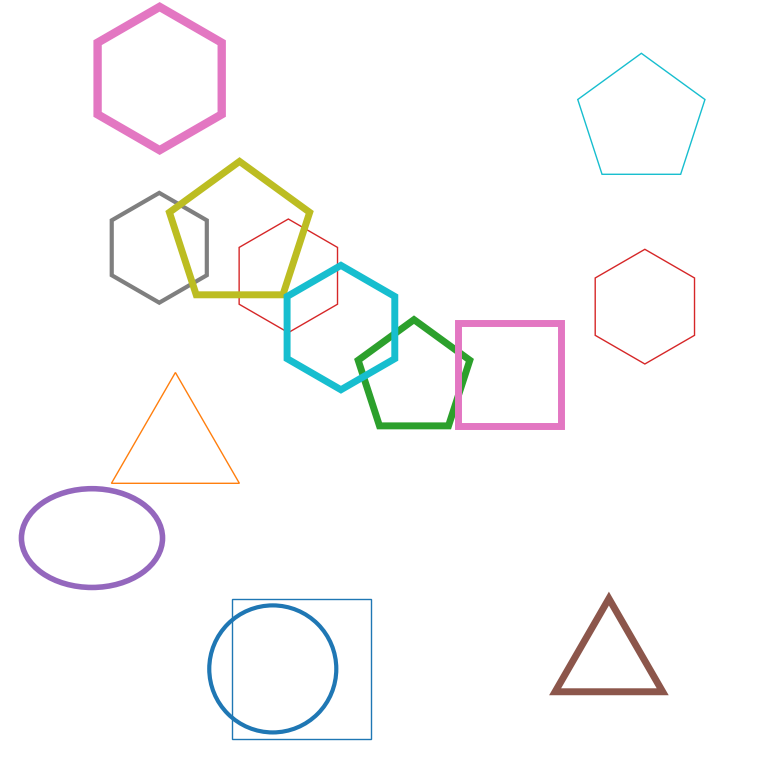[{"shape": "circle", "thickness": 1.5, "radius": 0.41, "center": [0.354, 0.131]}, {"shape": "square", "thickness": 0.5, "radius": 0.45, "center": [0.391, 0.131]}, {"shape": "triangle", "thickness": 0.5, "radius": 0.48, "center": [0.228, 0.42]}, {"shape": "pentagon", "thickness": 2.5, "radius": 0.38, "center": [0.538, 0.509]}, {"shape": "hexagon", "thickness": 0.5, "radius": 0.37, "center": [0.374, 0.642]}, {"shape": "hexagon", "thickness": 0.5, "radius": 0.37, "center": [0.837, 0.602]}, {"shape": "oval", "thickness": 2, "radius": 0.46, "center": [0.119, 0.301]}, {"shape": "triangle", "thickness": 2.5, "radius": 0.4, "center": [0.791, 0.142]}, {"shape": "square", "thickness": 2.5, "radius": 0.33, "center": [0.662, 0.514]}, {"shape": "hexagon", "thickness": 3, "radius": 0.47, "center": [0.207, 0.898]}, {"shape": "hexagon", "thickness": 1.5, "radius": 0.36, "center": [0.207, 0.678]}, {"shape": "pentagon", "thickness": 2.5, "radius": 0.48, "center": [0.311, 0.695]}, {"shape": "pentagon", "thickness": 0.5, "radius": 0.43, "center": [0.833, 0.844]}, {"shape": "hexagon", "thickness": 2.5, "radius": 0.4, "center": [0.443, 0.575]}]